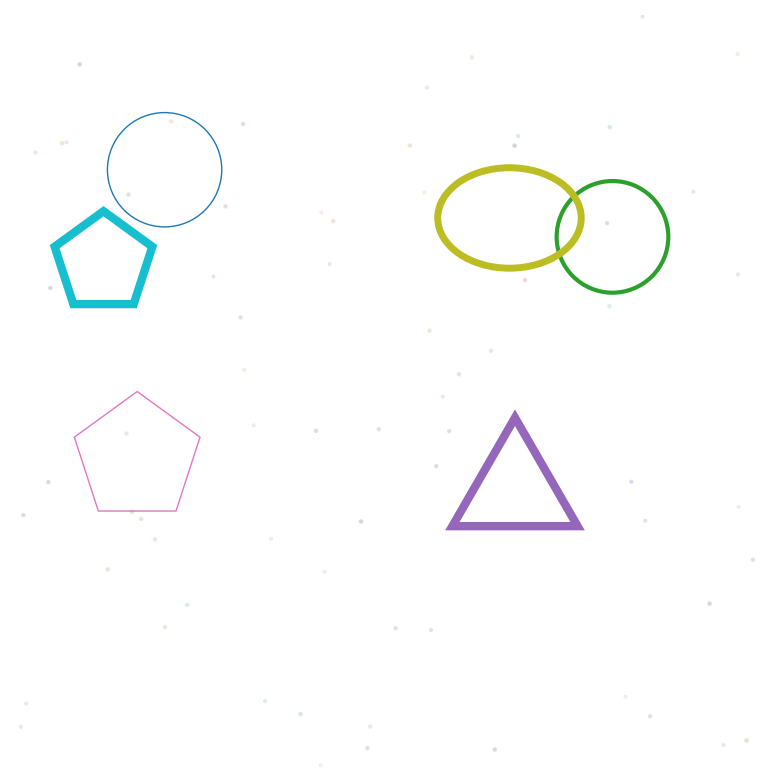[{"shape": "circle", "thickness": 0.5, "radius": 0.37, "center": [0.214, 0.78]}, {"shape": "circle", "thickness": 1.5, "radius": 0.36, "center": [0.795, 0.692]}, {"shape": "triangle", "thickness": 3, "radius": 0.47, "center": [0.669, 0.364]}, {"shape": "pentagon", "thickness": 0.5, "radius": 0.43, "center": [0.178, 0.406]}, {"shape": "oval", "thickness": 2.5, "radius": 0.47, "center": [0.662, 0.717]}, {"shape": "pentagon", "thickness": 3, "radius": 0.33, "center": [0.134, 0.659]}]